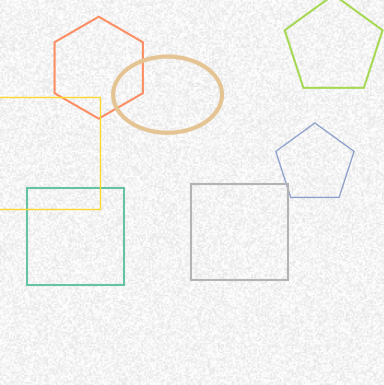[{"shape": "square", "thickness": 1.5, "radius": 0.63, "center": [0.195, 0.386]}, {"shape": "hexagon", "thickness": 1.5, "radius": 0.66, "center": [0.256, 0.824]}, {"shape": "pentagon", "thickness": 1, "radius": 0.53, "center": [0.818, 0.574]}, {"shape": "pentagon", "thickness": 1.5, "radius": 0.67, "center": [0.867, 0.88]}, {"shape": "square", "thickness": 1, "radius": 0.73, "center": [0.115, 0.602]}, {"shape": "oval", "thickness": 3, "radius": 0.71, "center": [0.435, 0.754]}, {"shape": "square", "thickness": 1.5, "radius": 0.62, "center": [0.622, 0.396]}]